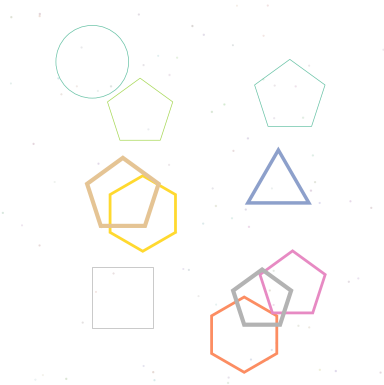[{"shape": "circle", "thickness": 0.5, "radius": 0.47, "center": [0.24, 0.84]}, {"shape": "pentagon", "thickness": 0.5, "radius": 0.48, "center": [0.753, 0.75]}, {"shape": "hexagon", "thickness": 2, "radius": 0.49, "center": [0.634, 0.131]}, {"shape": "triangle", "thickness": 2.5, "radius": 0.46, "center": [0.723, 0.519]}, {"shape": "pentagon", "thickness": 2, "radius": 0.45, "center": [0.76, 0.259]}, {"shape": "pentagon", "thickness": 0.5, "radius": 0.45, "center": [0.364, 0.708]}, {"shape": "hexagon", "thickness": 2, "radius": 0.49, "center": [0.371, 0.445]}, {"shape": "pentagon", "thickness": 3, "radius": 0.49, "center": [0.319, 0.492]}, {"shape": "pentagon", "thickness": 3, "radius": 0.4, "center": [0.681, 0.221]}, {"shape": "square", "thickness": 0.5, "radius": 0.4, "center": [0.317, 0.227]}]